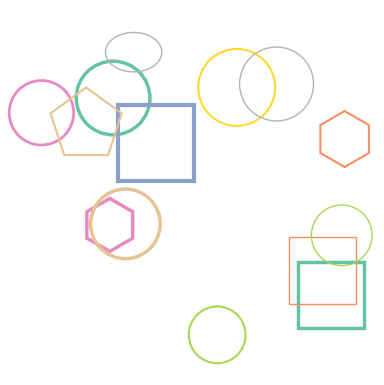[{"shape": "square", "thickness": 2.5, "radius": 0.43, "center": [0.86, 0.234]}, {"shape": "circle", "thickness": 2.5, "radius": 0.48, "center": [0.294, 0.745]}, {"shape": "hexagon", "thickness": 1.5, "radius": 0.36, "center": [0.895, 0.639]}, {"shape": "square", "thickness": 1, "radius": 0.44, "center": [0.837, 0.297]}, {"shape": "square", "thickness": 3, "radius": 0.5, "center": [0.406, 0.629]}, {"shape": "circle", "thickness": 2, "radius": 0.42, "center": [0.108, 0.707]}, {"shape": "hexagon", "thickness": 2.5, "radius": 0.34, "center": [0.285, 0.416]}, {"shape": "circle", "thickness": 1, "radius": 0.39, "center": [0.888, 0.389]}, {"shape": "circle", "thickness": 1.5, "radius": 0.37, "center": [0.564, 0.13]}, {"shape": "circle", "thickness": 1.5, "radius": 0.5, "center": [0.615, 0.773]}, {"shape": "circle", "thickness": 2.5, "radius": 0.45, "center": [0.326, 0.419]}, {"shape": "pentagon", "thickness": 1.5, "radius": 0.49, "center": [0.224, 0.676]}, {"shape": "circle", "thickness": 1, "radius": 0.48, "center": [0.718, 0.782]}, {"shape": "oval", "thickness": 1, "radius": 0.37, "center": [0.347, 0.864]}]